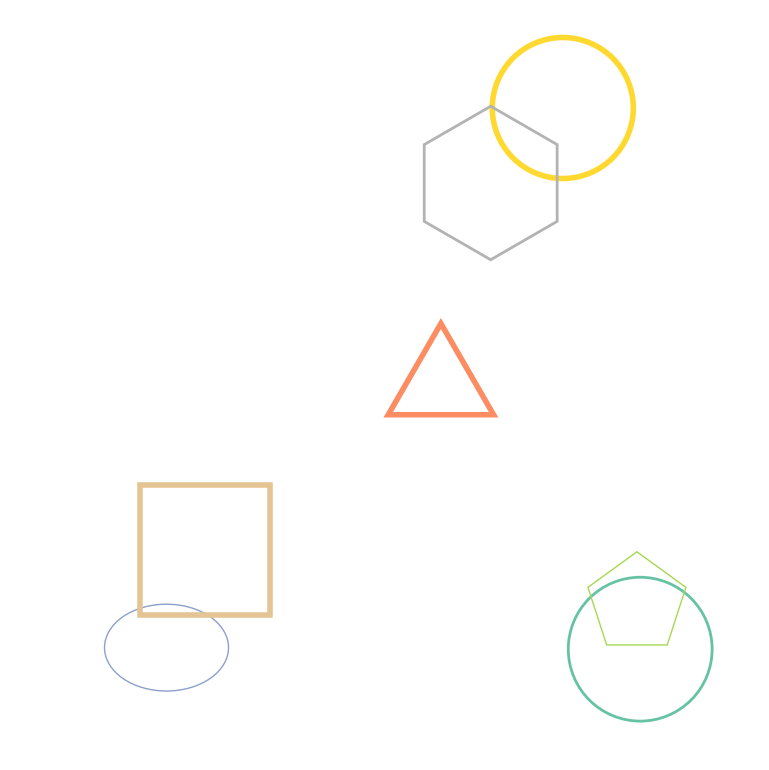[{"shape": "circle", "thickness": 1, "radius": 0.47, "center": [0.831, 0.157]}, {"shape": "triangle", "thickness": 2, "radius": 0.39, "center": [0.573, 0.501]}, {"shape": "oval", "thickness": 0.5, "radius": 0.4, "center": [0.216, 0.159]}, {"shape": "pentagon", "thickness": 0.5, "radius": 0.33, "center": [0.827, 0.217]}, {"shape": "circle", "thickness": 2, "radius": 0.46, "center": [0.731, 0.86]}, {"shape": "square", "thickness": 2, "radius": 0.42, "center": [0.267, 0.286]}, {"shape": "hexagon", "thickness": 1, "radius": 0.5, "center": [0.637, 0.762]}]